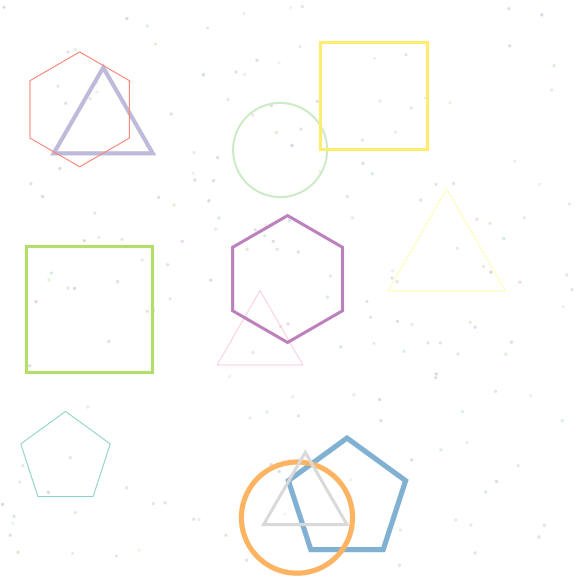[{"shape": "pentagon", "thickness": 0.5, "radius": 0.41, "center": [0.113, 0.205]}, {"shape": "triangle", "thickness": 0.5, "radius": 0.59, "center": [0.773, 0.554]}, {"shape": "triangle", "thickness": 2, "radius": 0.5, "center": [0.179, 0.783]}, {"shape": "hexagon", "thickness": 0.5, "radius": 0.5, "center": [0.138, 0.81]}, {"shape": "pentagon", "thickness": 2.5, "radius": 0.53, "center": [0.601, 0.134]}, {"shape": "circle", "thickness": 2.5, "radius": 0.48, "center": [0.514, 0.103]}, {"shape": "square", "thickness": 1.5, "radius": 0.55, "center": [0.153, 0.464]}, {"shape": "triangle", "thickness": 0.5, "radius": 0.43, "center": [0.45, 0.41]}, {"shape": "triangle", "thickness": 1.5, "radius": 0.42, "center": [0.529, 0.133]}, {"shape": "hexagon", "thickness": 1.5, "radius": 0.55, "center": [0.498, 0.516]}, {"shape": "circle", "thickness": 1, "radius": 0.41, "center": [0.485, 0.739]}, {"shape": "square", "thickness": 1.5, "radius": 0.46, "center": [0.646, 0.834]}]